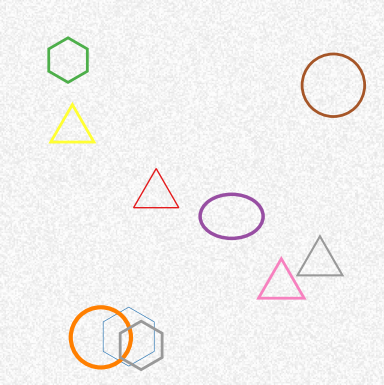[{"shape": "triangle", "thickness": 1, "radius": 0.34, "center": [0.406, 0.494]}, {"shape": "hexagon", "thickness": 0.5, "radius": 0.38, "center": [0.334, 0.126]}, {"shape": "hexagon", "thickness": 2, "radius": 0.29, "center": [0.177, 0.844]}, {"shape": "oval", "thickness": 2.5, "radius": 0.41, "center": [0.602, 0.438]}, {"shape": "circle", "thickness": 3, "radius": 0.39, "center": [0.262, 0.124]}, {"shape": "triangle", "thickness": 2, "radius": 0.32, "center": [0.188, 0.663]}, {"shape": "circle", "thickness": 2, "radius": 0.41, "center": [0.866, 0.779]}, {"shape": "triangle", "thickness": 2, "radius": 0.34, "center": [0.731, 0.26]}, {"shape": "hexagon", "thickness": 2, "radius": 0.31, "center": [0.367, 0.103]}, {"shape": "triangle", "thickness": 1.5, "radius": 0.34, "center": [0.831, 0.319]}]